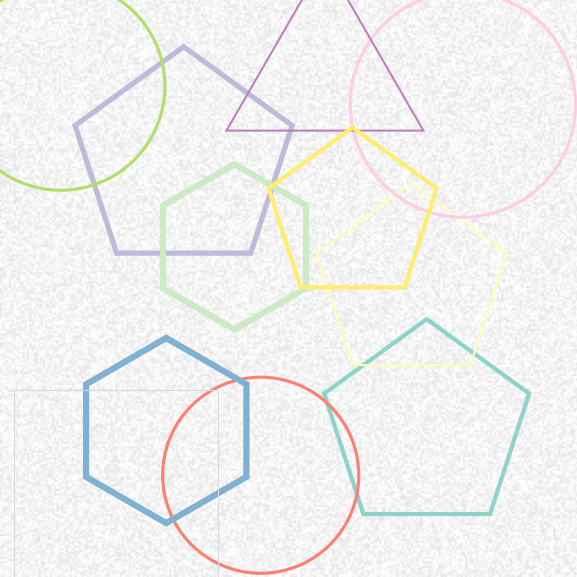[{"shape": "pentagon", "thickness": 2, "radius": 0.93, "center": [0.739, 0.26]}, {"shape": "pentagon", "thickness": 1, "radius": 0.87, "center": [0.713, 0.507]}, {"shape": "pentagon", "thickness": 2.5, "radius": 0.99, "center": [0.318, 0.721]}, {"shape": "circle", "thickness": 1.5, "radius": 0.85, "center": [0.451, 0.176]}, {"shape": "hexagon", "thickness": 3, "radius": 0.8, "center": [0.288, 0.254]}, {"shape": "circle", "thickness": 1.5, "radius": 0.9, "center": [0.105, 0.85]}, {"shape": "circle", "thickness": 1.5, "radius": 0.98, "center": [0.802, 0.818]}, {"shape": "square", "thickness": 0.5, "radius": 0.88, "center": [0.201, 0.148]}, {"shape": "triangle", "thickness": 1, "radius": 0.98, "center": [0.563, 0.871]}, {"shape": "hexagon", "thickness": 3, "radius": 0.72, "center": [0.406, 0.572]}, {"shape": "pentagon", "thickness": 2, "radius": 0.76, "center": [0.611, 0.625]}]